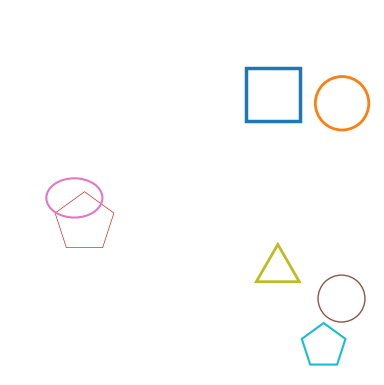[{"shape": "square", "thickness": 2.5, "radius": 0.35, "center": [0.709, 0.755]}, {"shape": "circle", "thickness": 2, "radius": 0.35, "center": [0.889, 0.732]}, {"shape": "pentagon", "thickness": 0.5, "radius": 0.4, "center": [0.219, 0.422]}, {"shape": "circle", "thickness": 1, "radius": 0.3, "center": [0.887, 0.225]}, {"shape": "oval", "thickness": 1.5, "radius": 0.36, "center": [0.193, 0.486]}, {"shape": "triangle", "thickness": 2, "radius": 0.32, "center": [0.722, 0.301]}, {"shape": "pentagon", "thickness": 1.5, "radius": 0.3, "center": [0.841, 0.101]}]